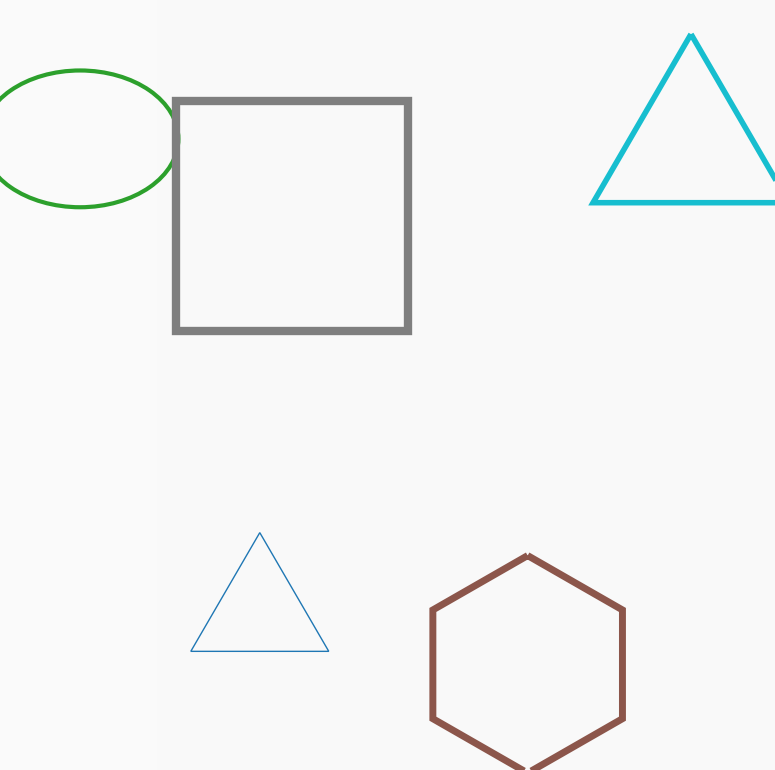[{"shape": "triangle", "thickness": 0.5, "radius": 0.51, "center": [0.335, 0.205]}, {"shape": "oval", "thickness": 1.5, "radius": 0.63, "center": [0.103, 0.82]}, {"shape": "hexagon", "thickness": 2.5, "radius": 0.71, "center": [0.681, 0.137]}, {"shape": "square", "thickness": 3, "radius": 0.75, "center": [0.376, 0.72]}, {"shape": "triangle", "thickness": 2, "radius": 0.73, "center": [0.892, 0.81]}]